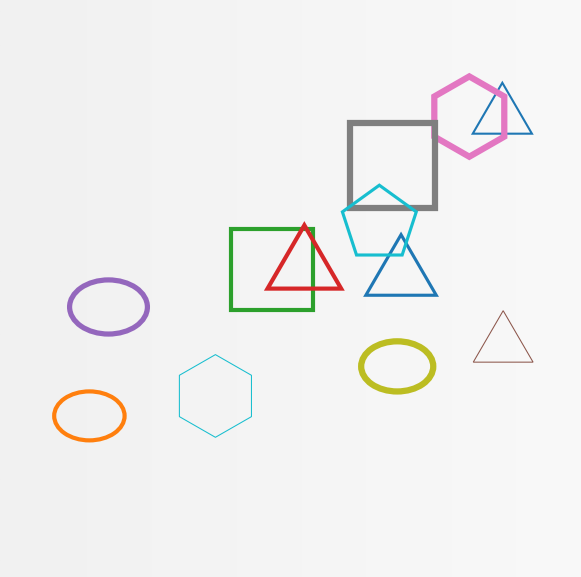[{"shape": "triangle", "thickness": 1.5, "radius": 0.35, "center": [0.69, 0.523]}, {"shape": "triangle", "thickness": 1, "radius": 0.29, "center": [0.864, 0.797]}, {"shape": "oval", "thickness": 2, "radius": 0.3, "center": [0.154, 0.279]}, {"shape": "square", "thickness": 2, "radius": 0.35, "center": [0.467, 0.533]}, {"shape": "triangle", "thickness": 2, "radius": 0.37, "center": [0.524, 0.536]}, {"shape": "oval", "thickness": 2.5, "radius": 0.33, "center": [0.187, 0.468]}, {"shape": "triangle", "thickness": 0.5, "radius": 0.3, "center": [0.866, 0.402]}, {"shape": "hexagon", "thickness": 3, "radius": 0.35, "center": [0.807, 0.797]}, {"shape": "square", "thickness": 3, "radius": 0.37, "center": [0.675, 0.713]}, {"shape": "oval", "thickness": 3, "radius": 0.31, "center": [0.683, 0.365]}, {"shape": "hexagon", "thickness": 0.5, "radius": 0.36, "center": [0.371, 0.313]}, {"shape": "pentagon", "thickness": 1.5, "radius": 0.33, "center": [0.653, 0.612]}]